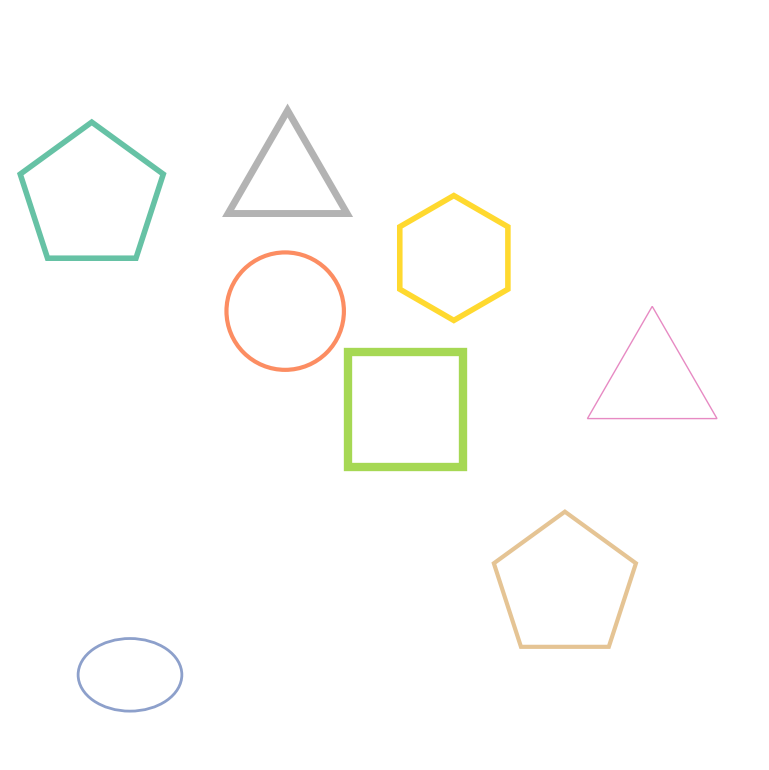[{"shape": "pentagon", "thickness": 2, "radius": 0.49, "center": [0.119, 0.744]}, {"shape": "circle", "thickness": 1.5, "radius": 0.38, "center": [0.37, 0.596]}, {"shape": "oval", "thickness": 1, "radius": 0.34, "center": [0.169, 0.124]}, {"shape": "triangle", "thickness": 0.5, "radius": 0.49, "center": [0.847, 0.505]}, {"shape": "square", "thickness": 3, "radius": 0.37, "center": [0.527, 0.468]}, {"shape": "hexagon", "thickness": 2, "radius": 0.41, "center": [0.589, 0.665]}, {"shape": "pentagon", "thickness": 1.5, "radius": 0.49, "center": [0.734, 0.238]}, {"shape": "triangle", "thickness": 2.5, "radius": 0.45, "center": [0.373, 0.767]}]